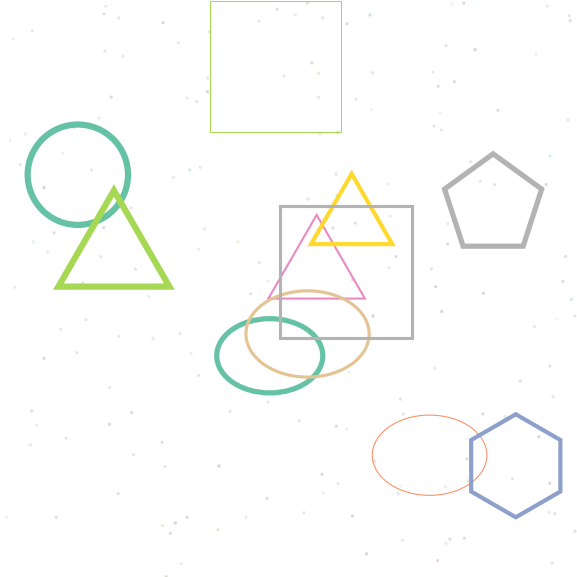[{"shape": "oval", "thickness": 2.5, "radius": 0.46, "center": [0.467, 0.383]}, {"shape": "circle", "thickness": 3, "radius": 0.43, "center": [0.135, 0.697]}, {"shape": "oval", "thickness": 0.5, "radius": 0.5, "center": [0.744, 0.211]}, {"shape": "hexagon", "thickness": 2, "radius": 0.45, "center": [0.893, 0.193]}, {"shape": "triangle", "thickness": 1, "radius": 0.48, "center": [0.548, 0.53]}, {"shape": "triangle", "thickness": 3, "radius": 0.55, "center": [0.197, 0.558]}, {"shape": "square", "thickness": 0.5, "radius": 0.57, "center": [0.477, 0.883]}, {"shape": "triangle", "thickness": 2, "radius": 0.41, "center": [0.609, 0.617]}, {"shape": "oval", "thickness": 1.5, "radius": 0.53, "center": [0.533, 0.421]}, {"shape": "pentagon", "thickness": 2.5, "radius": 0.44, "center": [0.854, 0.644]}, {"shape": "square", "thickness": 1.5, "radius": 0.57, "center": [0.598, 0.528]}]